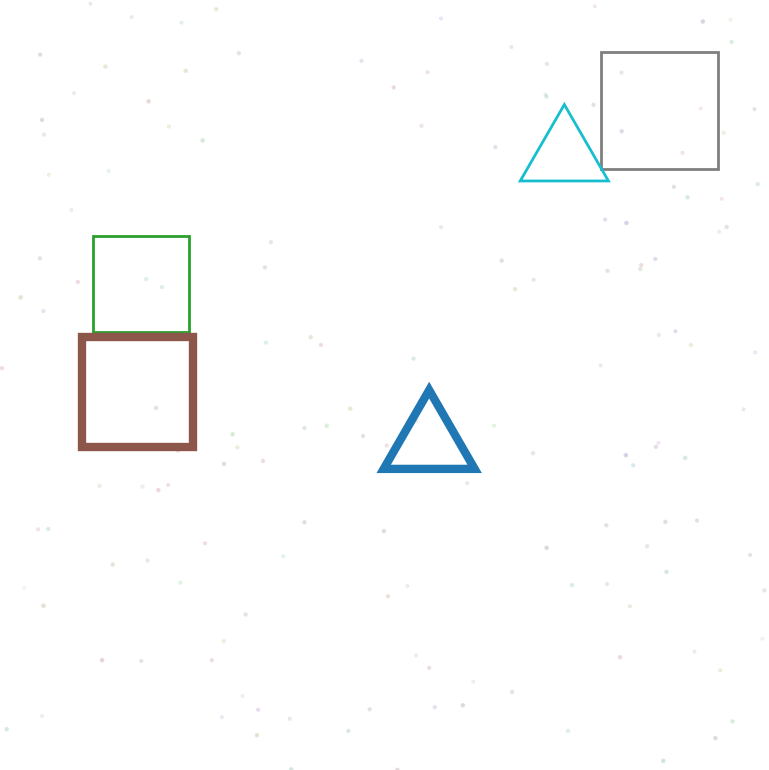[{"shape": "triangle", "thickness": 3, "radius": 0.34, "center": [0.557, 0.425]}, {"shape": "square", "thickness": 1, "radius": 0.31, "center": [0.183, 0.631]}, {"shape": "square", "thickness": 3, "radius": 0.36, "center": [0.179, 0.491]}, {"shape": "square", "thickness": 1, "radius": 0.38, "center": [0.857, 0.856]}, {"shape": "triangle", "thickness": 1, "radius": 0.33, "center": [0.733, 0.798]}]